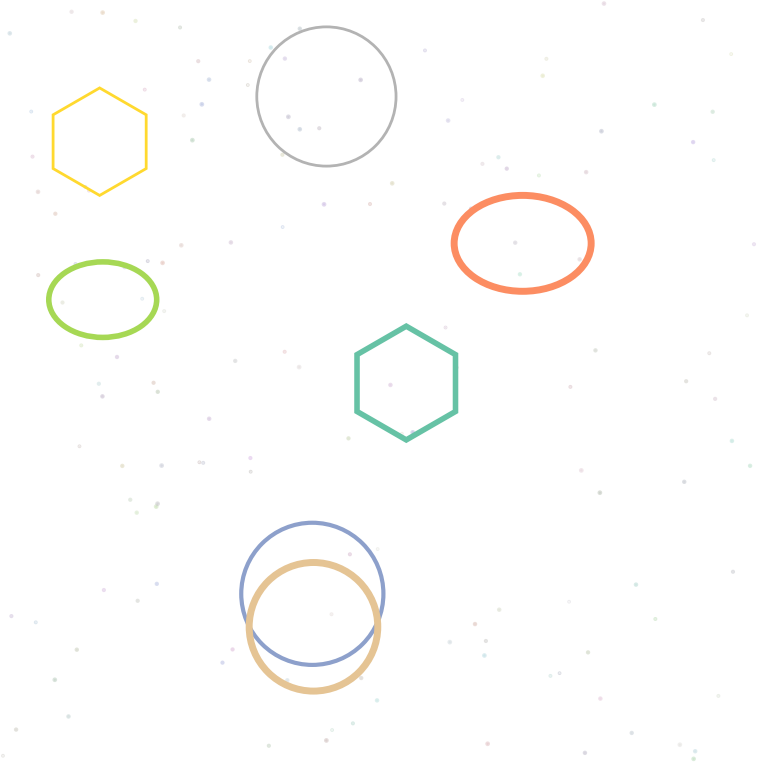[{"shape": "hexagon", "thickness": 2, "radius": 0.37, "center": [0.528, 0.503]}, {"shape": "oval", "thickness": 2.5, "radius": 0.44, "center": [0.679, 0.684]}, {"shape": "circle", "thickness": 1.5, "radius": 0.46, "center": [0.406, 0.229]}, {"shape": "oval", "thickness": 2, "radius": 0.35, "center": [0.133, 0.611]}, {"shape": "hexagon", "thickness": 1, "radius": 0.35, "center": [0.129, 0.816]}, {"shape": "circle", "thickness": 2.5, "radius": 0.42, "center": [0.407, 0.186]}, {"shape": "circle", "thickness": 1, "radius": 0.45, "center": [0.424, 0.875]}]